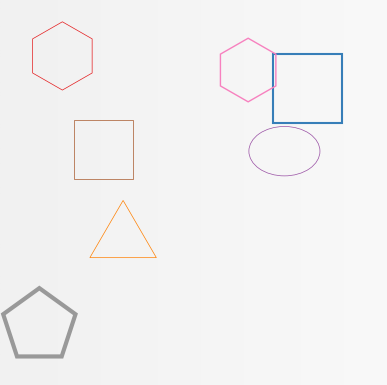[{"shape": "hexagon", "thickness": 0.5, "radius": 0.44, "center": [0.161, 0.855]}, {"shape": "square", "thickness": 1.5, "radius": 0.45, "center": [0.794, 0.771]}, {"shape": "oval", "thickness": 0.5, "radius": 0.46, "center": [0.734, 0.607]}, {"shape": "triangle", "thickness": 0.5, "radius": 0.5, "center": [0.318, 0.38]}, {"shape": "square", "thickness": 0.5, "radius": 0.38, "center": [0.268, 0.612]}, {"shape": "hexagon", "thickness": 1, "radius": 0.41, "center": [0.64, 0.818]}, {"shape": "pentagon", "thickness": 3, "radius": 0.49, "center": [0.102, 0.153]}]